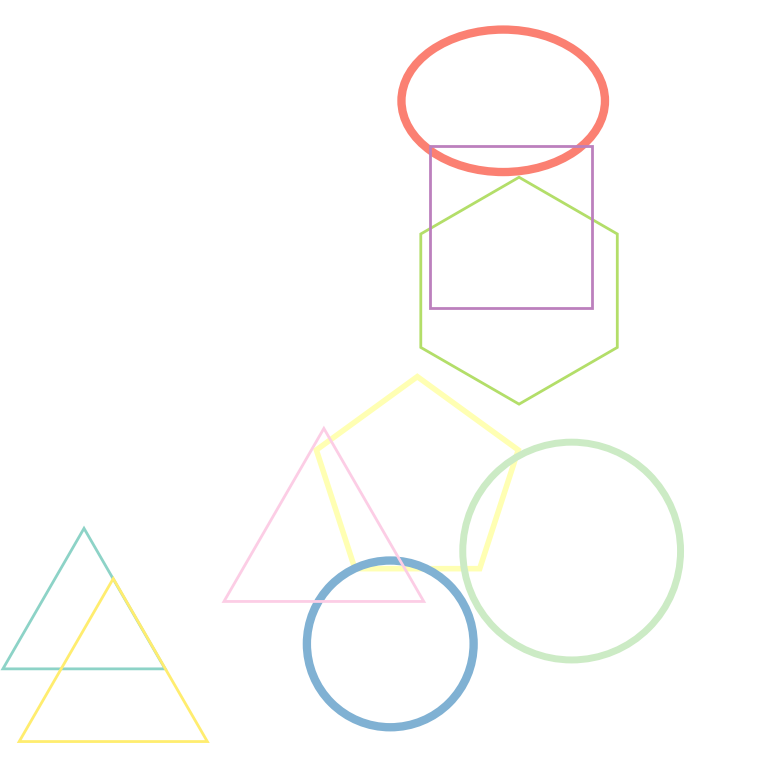[{"shape": "triangle", "thickness": 1, "radius": 0.61, "center": [0.109, 0.192]}, {"shape": "pentagon", "thickness": 2, "radius": 0.69, "center": [0.542, 0.373]}, {"shape": "oval", "thickness": 3, "radius": 0.66, "center": [0.654, 0.869]}, {"shape": "circle", "thickness": 3, "radius": 0.54, "center": [0.507, 0.164]}, {"shape": "hexagon", "thickness": 1, "radius": 0.74, "center": [0.674, 0.622]}, {"shape": "triangle", "thickness": 1, "radius": 0.75, "center": [0.421, 0.294]}, {"shape": "square", "thickness": 1, "radius": 0.53, "center": [0.663, 0.705]}, {"shape": "circle", "thickness": 2.5, "radius": 0.71, "center": [0.742, 0.284]}, {"shape": "triangle", "thickness": 1, "radius": 0.71, "center": [0.147, 0.107]}]